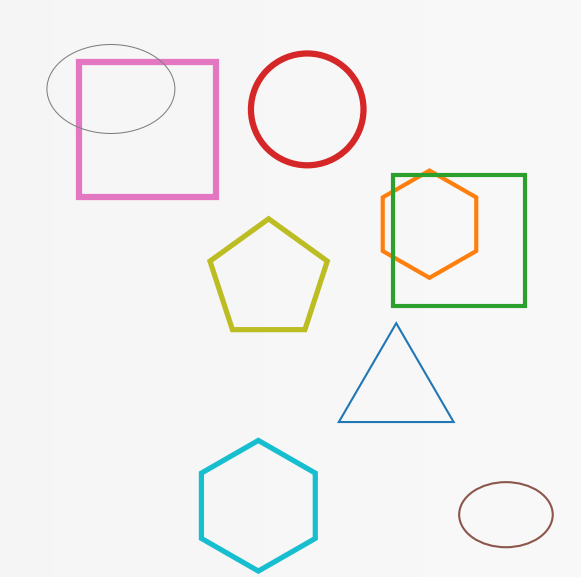[{"shape": "triangle", "thickness": 1, "radius": 0.57, "center": [0.682, 0.325]}, {"shape": "hexagon", "thickness": 2, "radius": 0.46, "center": [0.739, 0.611]}, {"shape": "square", "thickness": 2, "radius": 0.57, "center": [0.79, 0.583]}, {"shape": "circle", "thickness": 3, "radius": 0.48, "center": [0.529, 0.81]}, {"shape": "oval", "thickness": 1, "radius": 0.4, "center": [0.87, 0.108]}, {"shape": "square", "thickness": 3, "radius": 0.59, "center": [0.254, 0.775]}, {"shape": "oval", "thickness": 0.5, "radius": 0.55, "center": [0.191, 0.845]}, {"shape": "pentagon", "thickness": 2.5, "radius": 0.53, "center": [0.462, 0.514]}, {"shape": "hexagon", "thickness": 2.5, "radius": 0.57, "center": [0.444, 0.123]}]